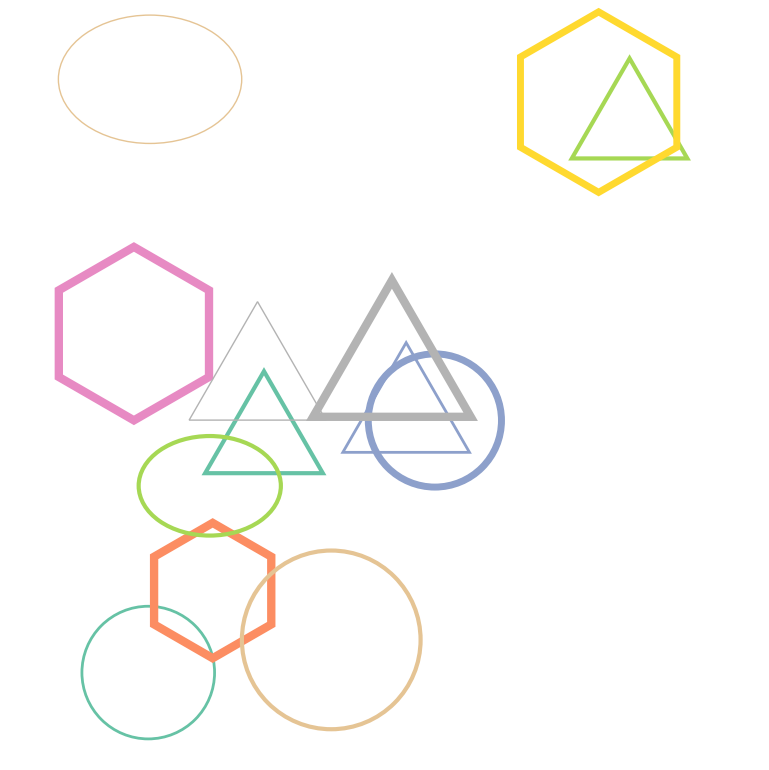[{"shape": "circle", "thickness": 1, "radius": 0.43, "center": [0.193, 0.127]}, {"shape": "triangle", "thickness": 1.5, "radius": 0.44, "center": [0.343, 0.43]}, {"shape": "hexagon", "thickness": 3, "radius": 0.44, "center": [0.276, 0.233]}, {"shape": "circle", "thickness": 2.5, "radius": 0.43, "center": [0.565, 0.454]}, {"shape": "triangle", "thickness": 1, "radius": 0.47, "center": [0.527, 0.46]}, {"shape": "hexagon", "thickness": 3, "radius": 0.56, "center": [0.174, 0.567]}, {"shape": "oval", "thickness": 1.5, "radius": 0.46, "center": [0.272, 0.369]}, {"shape": "triangle", "thickness": 1.5, "radius": 0.43, "center": [0.818, 0.838]}, {"shape": "hexagon", "thickness": 2.5, "radius": 0.59, "center": [0.777, 0.867]}, {"shape": "circle", "thickness": 1.5, "radius": 0.58, "center": [0.43, 0.169]}, {"shape": "oval", "thickness": 0.5, "radius": 0.6, "center": [0.195, 0.897]}, {"shape": "triangle", "thickness": 3, "radius": 0.59, "center": [0.509, 0.518]}, {"shape": "triangle", "thickness": 0.5, "radius": 0.51, "center": [0.334, 0.506]}]